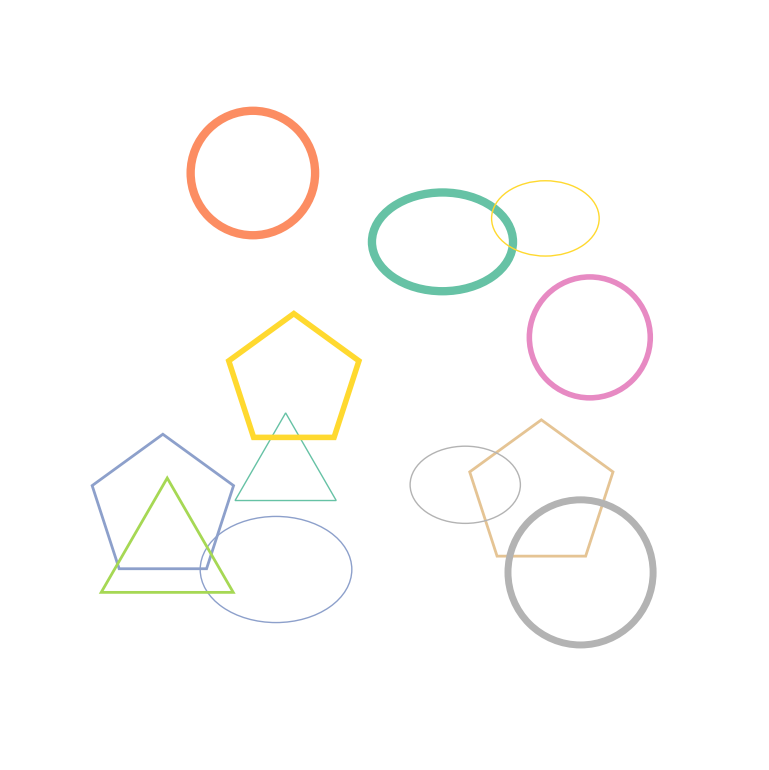[{"shape": "oval", "thickness": 3, "radius": 0.46, "center": [0.575, 0.686]}, {"shape": "triangle", "thickness": 0.5, "radius": 0.38, "center": [0.371, 0.388]}, {"shape": "circle", "thickness": 3, "radius": 0.4, "center": [0.328, 0.775]}, {"shape": "pentagon", "thickness": 1, "radius": 0.48, "center": [0.212, 0.339]}, {"shape": "oval", "thickness": 0.5, "radius": 0.49, "center": [0.358, 0.26]}, {"shape": "circle", "thickness": 2, "radius": 0.39, "center": [0.766, 0.562]}, {"shape": "triangle", "thickness": 1, "radius": 0.49, "center": [0.217, 0.28]}, {"shape": "pentagon", "thickness": 2, "radius": 0.44, "center": [0.382, 0.504]}, {"shape": "oval", "thickness": 0.5, "radius": 0.35, "center": [0.708, 0.716]}, {"shape": "pentagon", "thickness": 1, "radius": 0.49, "center": [0.703, 0.357]}, {"shape": "circle", "thickness": 2.5, "radius": 0.47, "center": [0.754, 0.257]}, {"shape": "oval", "thickness": 0.5, "radius": 0.36, "center": [0.604, 0.37]}]